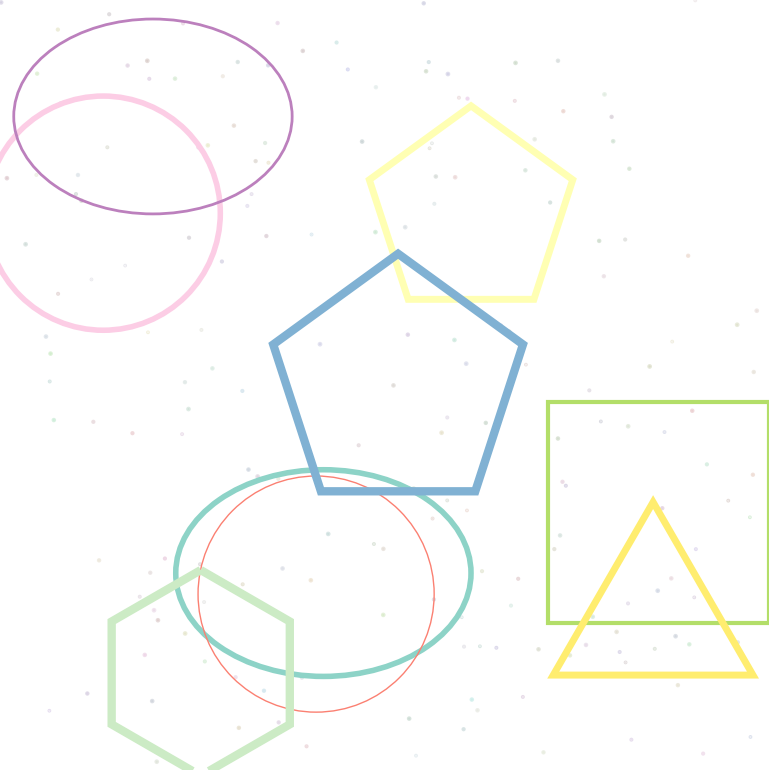[{"shape": "oval", "thickness": 2, "radius": 0.96, "center": [0.42, 0.256]}, {"shape": "pentagon", "thickness": 2.5, "radius": 0.69, "center": [0.612, 0.724]}, {"shape": "circle", "thickness": 0.5, "radius": 0.77, "center": [0.411, 0.228]}, {"shape": "pentagon", "thickness": 3, "radius": 0.85, "center": [0.517, 0.5]}, {"shape": "square", "thickness": 1.5, "radius": 0.72, "center": [0.855, 0.334]}, {"shape": "circle", "thickness": 2, "radius": 0.76, "center": [0.134, 0.723]}, {"shape": "oval", "thickness": 1, "radius": 0.9, "center": [0.199, 0.849]}, {"shape": "hexagon", "thickness": 3, "radius": 0.67, "center": [0.261, 0.126]}, {"shape": "triangle", "thickness": 2.5, "radius": 0.75, "center": [0.848, 0.198]}]